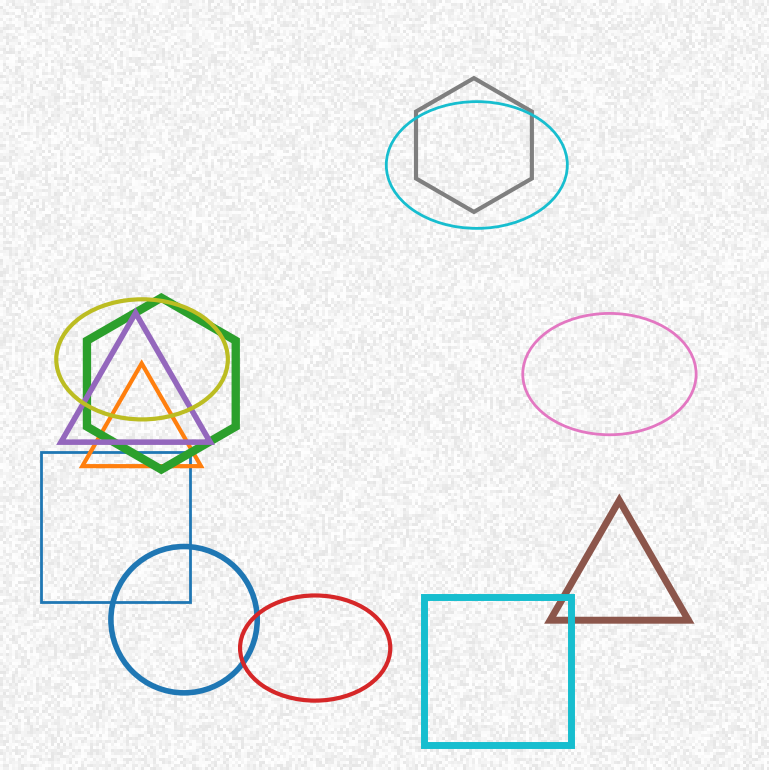[{"shape": "square", "thickness": 1, "radius": 0.49, "center": [0.15, 0.316]}, {"shape": "circle", "thickness": 2, "radius": 0.48, "center": [0.239, 0.195]}, {"shape": "triangle", "thickness": 1.5, "radius": 0.44, "center": [0.184, 0.439]}, {"shape": "hexagon", "thickness": 3, "radius": 0.56, "center": [0.21, 0.502]}, {"shape": "oval", "thickness": 1.5, "radius": 0.49, "center": [0.409, 0.158]}, {"shape": "triangle", "thickness": 2, "radius": 0.56, "center": [0.176, 0.482]}, {"shape": "triangle", "thickness": 2.5, "radius": 0.52, "center": [0.804, 0.246]}, {"shape": "oval", "thickness": 1, "radius": 0.56, "center": [0.791, 0.514]}, {"shape": "hexagon", "thickness": 1.5, "radius": 0.43, "center": [0.615, 0.812]}, {"shape": "oval", "thickness": 1.5, "radius": 0.56, "center": [0.184, 0.533]}, {"shape": "oval", "thickness": 1, "radius": 0.59, "center": [0.619, 0.786]}, {"shape": "square", "thickness": 2.5, "radius": 0.48, "center": [0.646, 0.128]}]